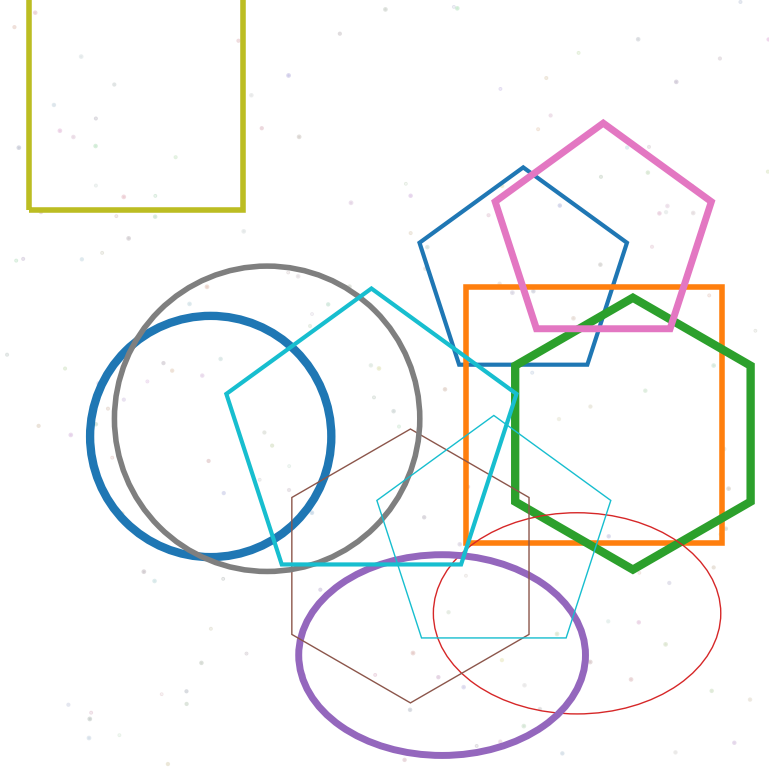[{"shape": "pentagon", "thickness": 1.5, "radius": 0.71, "center": [0.68, 0.641]}, {"shape": "circle", "thickness": 3, "radius": 0.78, "center": [0.274, 0.433]}, {"shape": "square", "thickness": 2, "radius": 0.83, "center": [0.771, 0.461]}, {"shape": "hexagon", "thickness": 3, "radius": 0.88, "center": [0.822, 0.437]}, {"shape": "oval", "thickness": 0.5, "radius": 0.93, "center": [0.749, 0.203]}, {"shape": "oval", "thickness": 2.5, "radius": 0.93, "center": [0.574, 0.149]}, {"shape": "hexagon", "thickness": 0.5, "radius": 0.89, "center": [0.533, 0.265]}, {"shape": "pentagon", "thickness": 2.5, "radius": 0.74, "center": [0.783, 0.692]}, {"shape": "circle", "thickness": 2, "radius": 0.99, "center": [0.347, 0.456]}, {"shape": "square", "thickness": 2, "radius": 0.7, "center": [0.177, 0.866]}, {"shape": "pentagon", "thickness": 0.5, "radius": 0.8, "center": [0.641, 0.301]}, {"shape": "pentagon", "thickness": 1.5, "radius": 0.99, "center": [0.482, 0.427]}]